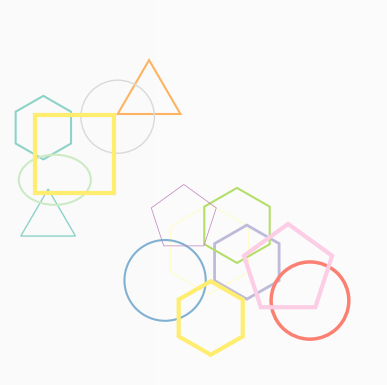[{"shape": "hexagon", "thickness": 1.5, "radius": 0.41, "center": [0.112, 0.669]}, {"shape": "triangle", "thickness": 1, "radius": 0.41, "center": [0.124, 0.428]}, {"shape": "hexagon", "thickness": 0.5, "radius": 0.59, "center": [0.541, 0.353]}, {"shape": "hexagon", "thickness": 2, "radius": 0.48, "center": [0.637, 0.319]}, {"shape": "circle", "thickness": 2.5, "radius": 0.5, "center": [0.8, 0.219]}, {"shape": "circle", "thickness": 1.5, "radius": 0.52, "center": [0.426, 0.272]}, {"shape": "triangle", "thickness": 1.5, "radius": 0.47, "center": [0.385, 0.751]}, {"shape": "hexagon", "thickness": 1.5, "radius": 0.49, "center": [0.612, 0.414]}, {"shape": "pentagon", "thickness": 3, "radius": 0.6, "center": [0.743, 0.299]}, {"shape": "circle", "thickness": 1, "radius": 0.47, "center": [0.304, 0.697]}, {"shape": "pentagon", "thickness": 0.5, "radius": 0.44, "center": [0.474, 0.433]}, {"shape": "oval", "thickness": 1.5, "radius": 0.47, "center": [0.141, 0.533]}, {"shape": "hexagon", "thickness": 3, "radius": 0.48, "center": [0.544, 0.174]}, {"shape": "square", "thickness": 3, "radius": 0.51, "center": [0.192, 0.6]}]